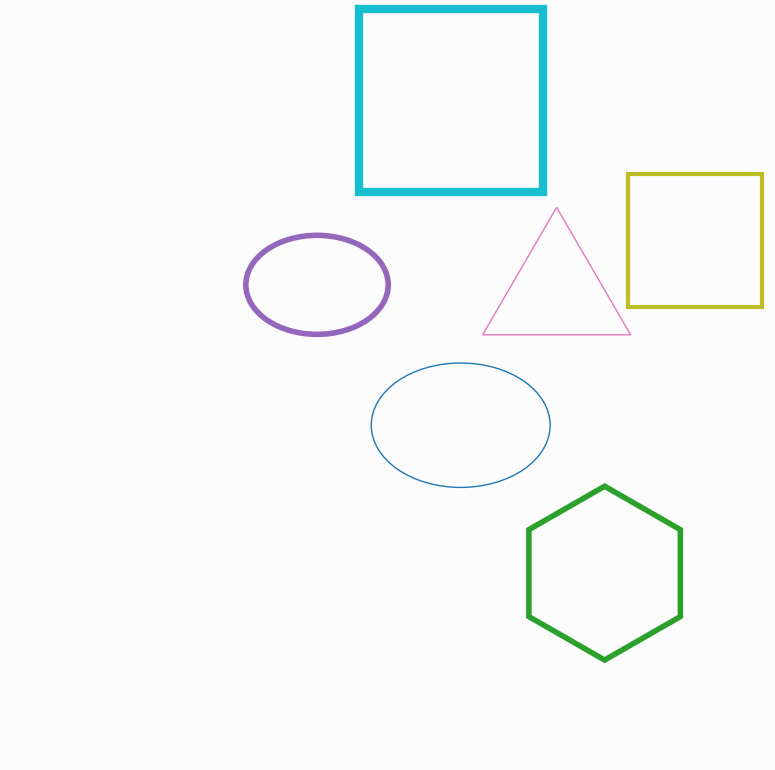[{"shape": "oval", "thickness": 0.5, "radius": 0.58, "center": [0.594, 0.448]}, {"shape": "hexagon", "thickness": 2, "radius": 0.56, "center": [0.78, 0.256]}, {"shape": "oval", "thickness": 2, "radius": 0.46, "center": [0.409, 0.63]}, {"shape": "triangle", "thickness": 0.5, "radius": 0.55, "center": [0.718, 0.62]}, {"shape": "square", "thickness": 1.5, "radius": 0.43, "center": [0.897, 0.688]}, {"shape": "square", "thickness": 3, "radius": 0.59, "center": [0.582, 0.869]}]